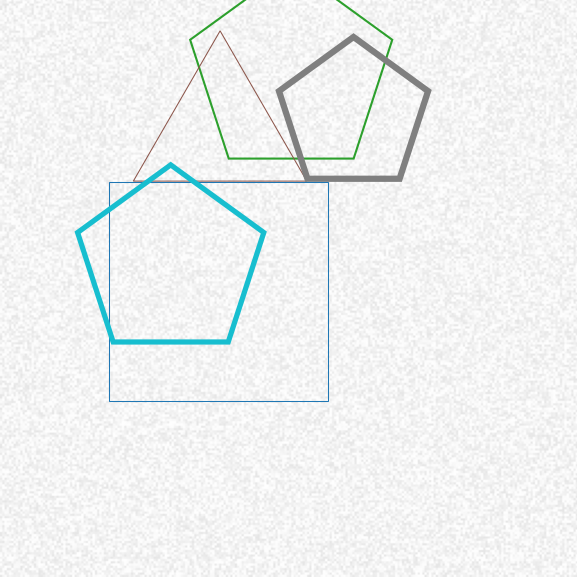[{"shape": "square", "thickness": 0.5, "radius": 0.95, "center": [0.378, 0.494]}, {"shape": "pentagon", "thickness": 1, "radius": 0.92, "center": [0.504, 0.873]}, {"shape": "triangle", "thickness": 0.5, "radius": 0.87, "center": [0.381, 0.772]}, {"shape": "pentagon", "thickness": 3, "radius": 0.68, "center": [0.612, 0.799]}, {"shape": "pentagon", "thickness": 2.5, "radius": 0.85, "center": [0.296, 0.544]}]